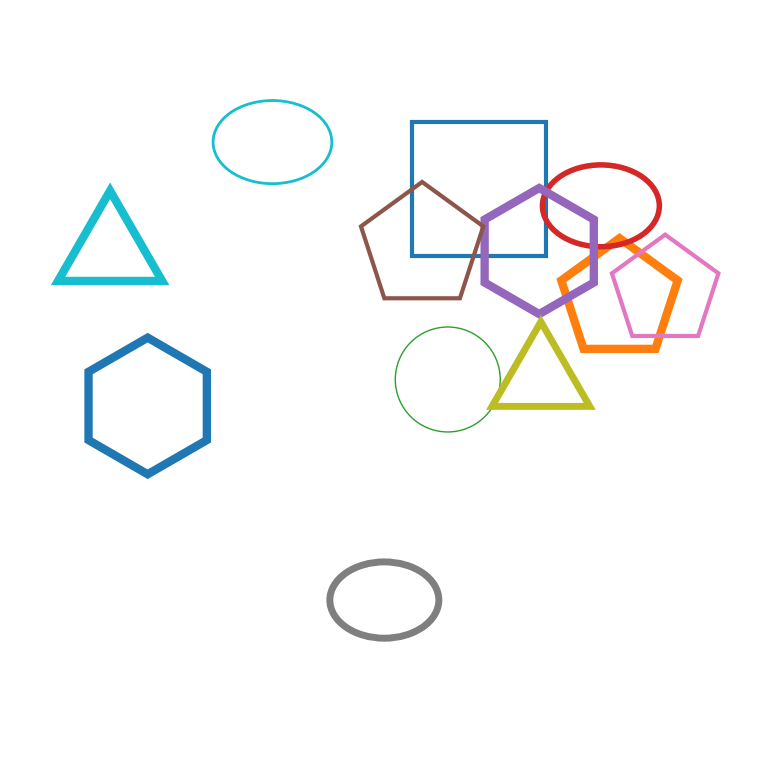[{"shape": "hexagon", "thickness": 3, "radius": 0.44, "center": [0.192, 0.473]}, {"shape": "square", "thickness": 1.5, "radius": 0.44, "center": [0.622, 0.755]}, {"shape": "pentagon", "thickness": 3, "radius": 0.4, "center": [0.805, 0.611]}, {"shape": "circle", "thickness": 0.5, "radius": 0.34, "center": [0.582, 0.507]}, {"shape": "oval", "thickness": 2, "radius": 0.38, "center": [0.78, 0.733]}, {"shape": "hexagon", "thickness": 3, "radius": 0.41, "center": [0.7, 0.674]}, {"shape": "pentagon", "thickness": 1.5, "radius": 0.42, "center": [0.548, 0.68]}, {"shape": "pentagon", "thickness": 1.5, "radius": 0.36, "center": [0.864, 0.623]}, {"shape": "oval", "thickness": 2.5, "radius": 0.35, "center": [0.499, 0.221]}, {"shape": "triangle", "thickness": 2.5, "radius": 0.37, "center": [0.702, 0.509]}, {"shape": "triangle", "thickness": 3, "radius": 0.39, "center": [0.143, 0.674]}, {"shape": "oval", "thickness": 1, "radius": 0.39, "center": [0.354, 0.815]}]